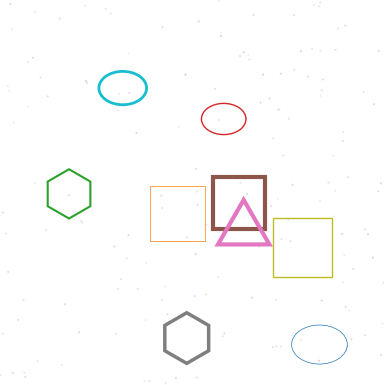[{"shape": "oval", "thickness": 0.5, "radius": 0.36, "center": [0.83, 0.105]}, {"shape": "square", "thickness": 0.5, "radius": 0.36, "center": [0.462, 0.446]}, {"shape": "hexagon", "thickness": 1.5, "radius": 0.32, "center": [0.179, 0.496]}, {"shape": "oval", "thickness": 1, "radius": 0.29, "center": [0.581, 0.691]}, {"shape": "square", "thickness": 3, "radius": 0.34, "center": [0.621, 0.473]}, {"shape": "triangle", "thickness": 3, "radius": 0.39, "center": [0.633, 0.404]}, {"shape": "hexagon", "thickness": 2.5, "radius": 0.33, "center": [0.485, 0.122]}, {"shape": "square", "thickness": 1, "radius": 0.38, "center": [0.785, 0.357]}, {"shape": "oval", "thickness": 2, "radius": 0.31, "center": [0.319, 0.771]}]